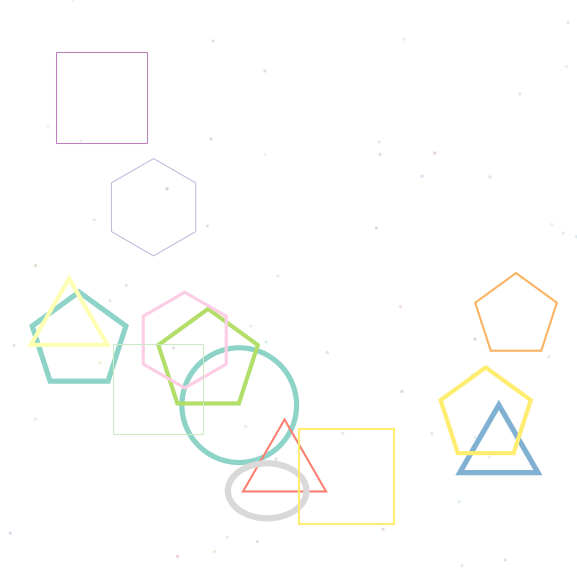[{"shape": "pentagon", "thickness": 2.5, "radius": 0.43, "center": [0.137, 0.408]}, {"shape": "circle", "thickness": 2.5, "radius": 0.5, "center": [0.414, 0.298]}, {"shape": "triangle", "thickness": 2, "radius": 0.38, "center": [0.12, 0.44]}, {"shape": "hexagon", "thickness": 0.5, "radius": 0.42, "center": [0.266, 0.64]}, {"shape": "triangle", "thickness": 1, "radius": 0.42, "center": [0.493, 0.19]}, {"shape": "triangle", "thickness": 2.5, "radius": 0.39, "center": [0.864, 0.22]}, {"shape": "pentagon", "thickness": 1, "radius": 0.37, "center": [0.894, 0.452]}, {"shape": "pentagon", "thickness": 2, "radius": 0.45, "center": [0.36, 0.374]}, {"shape": "hexagon", "thickness": 1.5, "radius": 0.41, "center": [0.32, 0.41]}, {"shape": "oval", "thickness": 3, "radius": 0.34, "center": [0.463, 0.149]}, {"shape": "square", "thickness": 0.5, "radius": 0.4, "center": [0.175, 0.831]}, {"shape": "square", "thickness": 0.5, "radius": 0.39, "center": [0.273, 0.326]}, {"shape": "pentagon", "thickness": 2, "radius": 0.41, "center": [0.841, 0.281]}, {"shape": "square", "thickness": 1, "radius": 0.41, "center": [0.6, 0.174]}]